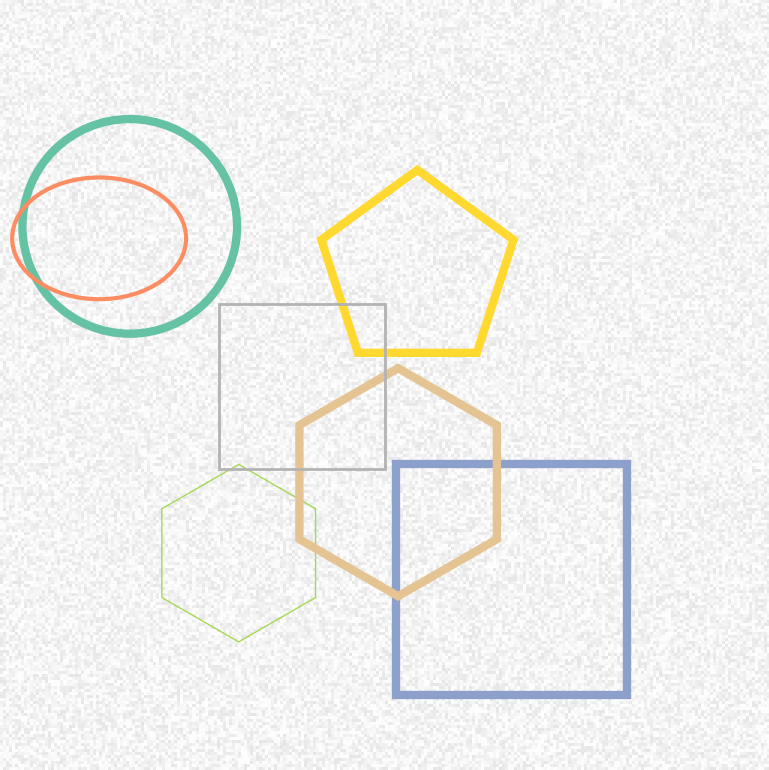[{"shape": "circle", "thickness": 3, "radius": 0.7, "center": [0.169, 0.706]}, {"shape": "oval", "thickness": 1.5, "radius": 0.56, "center": [0.129, 0.69]}, {"shape": "square", "thickness": 3, "radius": 0.75, "center": [0.665, 0.248]}, {"shape": "hexagon", "thickness": 0.5, "radius": 0.58, "center": [0.31, 0.282]}, {"shape": "pentagon", "thickness": 3, "radius": 0.66, "center": [0.542, 0.648]}, {"shape": "hexagon", "thickness": 3, "radius": 0.74, "center": [0.517, 0.374]}, {"shape": "square", "thickness": 1, "radius": 0.54, "center": [0.392, 0.498]}]